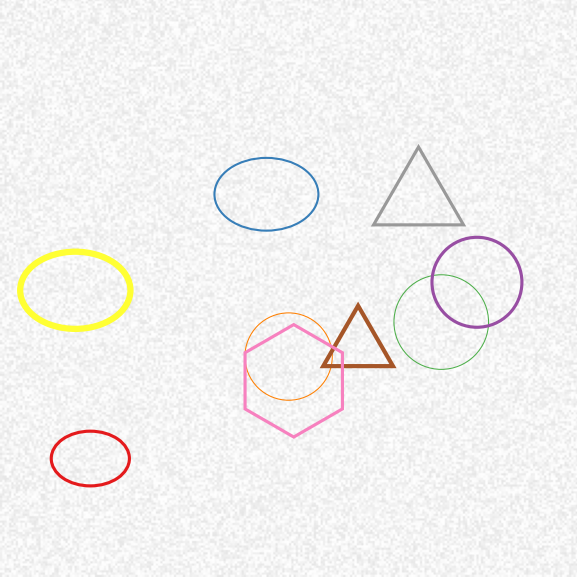[{"shape": "oval", "thickness": 1.5, "radius": 0.34, "center": [0.156, 0.205]}, {"shape": "oval", "thickness": 1, "radius": 0.45, "center": [0.461, 0.663]}, {"shape": "circle", "thickness": 0.5, "radius": 0.41, "center": [0.764, 0.441]}, {"shape": "circle", "thickness": 1.5, "radius": 0.39, "center": [0.826, 0.51]}, {"shape": "circle", "thickness": 0.5, "radius": 0.38, "center": [0.5, 0.382]}, {"shape": "oval", "thickness": 3, "radius": 0.48, "center": [0.13, 0.496]}, {"shape": "triangle", "thickness": 2, "radius": 0.35, "center": [0.62, 0.4]}, {"shape": "hexagon", "thickness": 1.5, "radius": 0.49, "center": [0.509, 0.34]}, {"shape": "triangle", "thickness": 1.5, "radius": 0.45, "center": [0.725, 0.655]}]